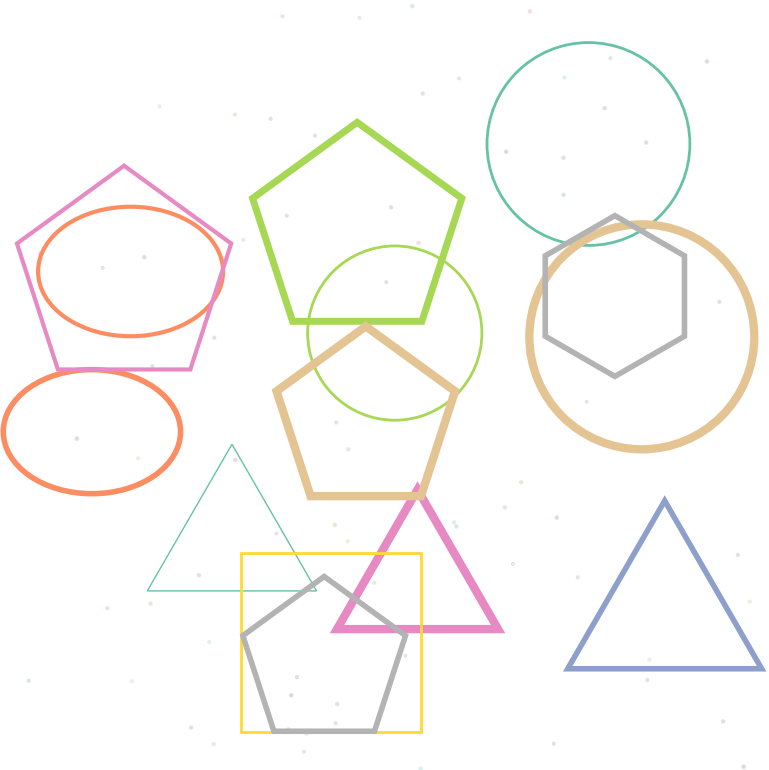[{"shape": "triangle", "thickness": 0.5, "radius": 0.63, "center": [0.301, 0.296]}, {"shape": "circle", "thickness": 1, "radius": 0.66, "center": [0.764, 0.813]}, {"shape": "oval", "thickness": 2, "radius": 0.58, "center": [0.119, 0.439]}, {"shape": "oval", "thickness": 1.5, "radius": 0.6, "center": [0.17, 0.647]}, {"shape": "triangle", "thickness": 2, "radius": 0.73, "center": [0.863, 0.204]}, {"shape": "triangle", "thickness": 3, "radius": 0.6, "center": [0.542, 0.243]}, {"shape": "pentagon", "thickness": 1.5, "radius": 0.73, "center": [0.161, 0.639]}, {"shape": "pentagon", "thickness": 2.5, "radius": 0.71, "center": [0.464, 0.698]}, {"shape": "circle", "thickness": 1, "radius": 0.57, "center": [0.513, 0.567]}, {"shape": "square", "thickness": 1, "radius": 0.58, "center": [0.43, 0.166]}, {"shape": "pentagon", "thickness": 3, "radius": 0.61, "center": [0.475, 0.454]}, {"shape": "circle", "thickness": 3, "radius": 0.73, "center": [0.834, 0.563]}, {"shape": "hexagon", "thickness": 2, "radius": 0.52, "center": [0.799, 0.616]}, {"shape": "pentagon", "thickness": 2, "radius": 0.56, "center": [0.421, 0.14]}]